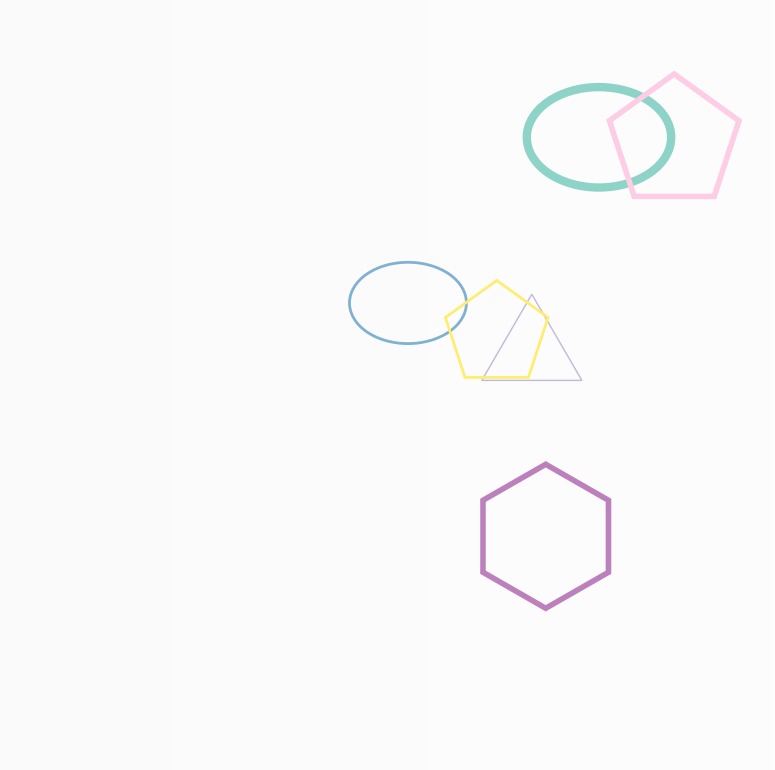[{"shape": "oval", "thickness": 3, "radius": 0.47, "center": [0.773, 0.822]}, {"shape": "triangle", "thickness": 0.5, "radius": 0.37, "center": [0.686, 0.543]}, {"shape": "oval", "thickness": 1, "radius": 0.38, "center": [0.526, 0.607]}, {"shape": "pentagon", "thickness": 2, "radius": 0.44, "center": [0.87, 0.816]}, {"shape": "hexagon", "thickness": 2, "radius": 0.47, "center": [0.704, 0.304]}, {"shape": "pentagon", "thickness": 1, "radius": 0.35, "center": [0.641, 0.566]}]